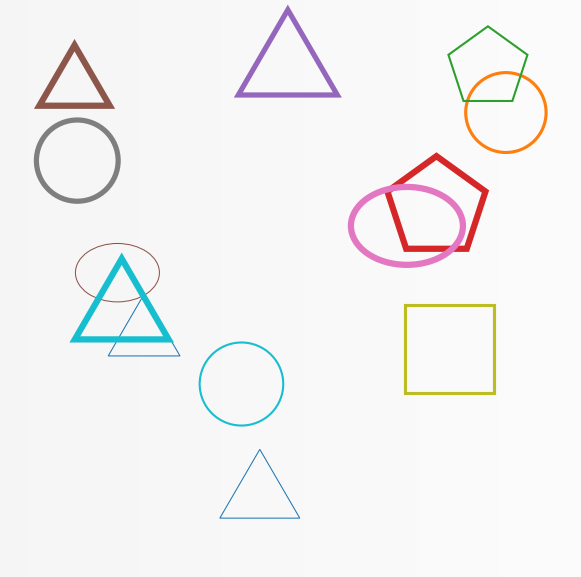[{"shape": "triangle", "thickness": 0.5, "radius": 0.36, "center": [0.248, 0.418]}, {"shape": "triangle", "thickness": 0.5, "radius": 0.4, "center": [0.447, 0.142]}, {"shape": "circle", "thickness": 1.5, "radius": 0.35, "center": [0.87, 0.804]}, {"shape": "pentagon", "thickness": 1, "radius": 0.36, "center": [0.839, 0.882]}, {"shape": "pentagon", "thickness": 3, "radius": 0.44, "center": [0.751, 0.64]}, {"shape": "triangle", "thickness": 2.5, "radius": 0.49, "center": [0.495, 0.884]}, {"shape": "oval", "thickness": 0.5, "radius": 0.36, "center": [0.202, 0.527]}, {"shape": "triangle", "thickness": 3, "radius": 0.35, "center": [0.128, 0.851]}, {"shape": "oval", "thickness": 3, "radius": 0.48, "center": [0.7, 0.608]}, {"shape": "circle", "thickness": 2.5, "radius": 0.35, "center": [0.133, 0.721]}, {"shape": "square", "thickness": 1.5, "radius": 0.38, "center": [0.774, 0.395]}, {"shape": "triangle", "thickness": 3, "radius": 0.47, "center": [0.209, 0.458]}, {"shape": "circle", "thickness": 1, "radius": 0.36, "center": [0.415, 0.334]}]